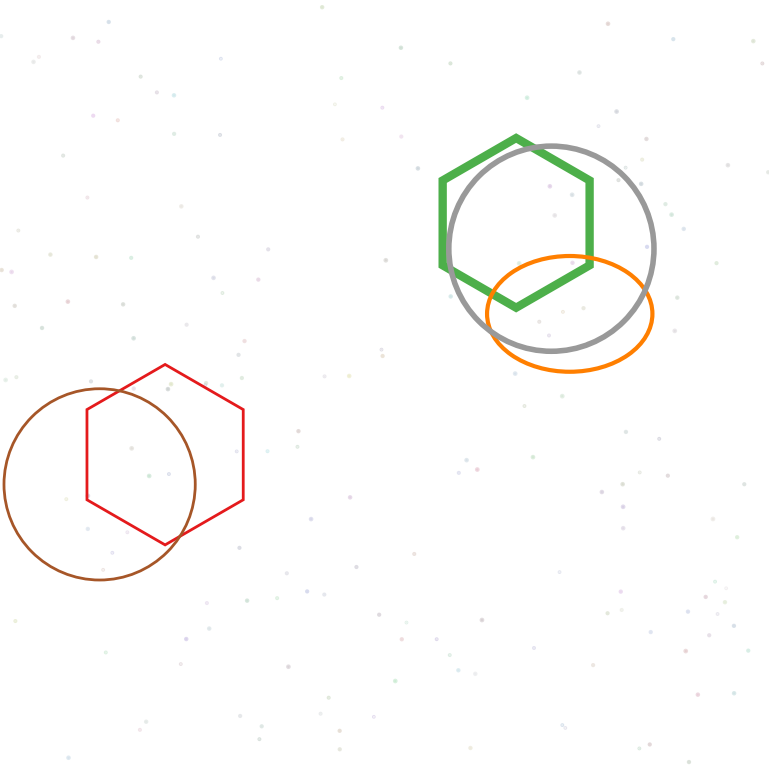[{"shape": "hexagon", "thickness": 1, "radius": 0.59, "center": [0.214, 0.41]}, {"shape": "hexagon", "thickness": 3, "radius": 0.55, "center": [0.67, 0.711]}, {"shape": "oval", "thickness": 1.5, "radius": 0.54, "center": [0.74, 0.592]}, {"shape": "circle", "thickness": 1, "radius": 0.62, "center": [0.129, 0.371]}, {"shape": "circle", "thickness": 2, "radius": 0.67, "center": [0.716, 0.677]}]